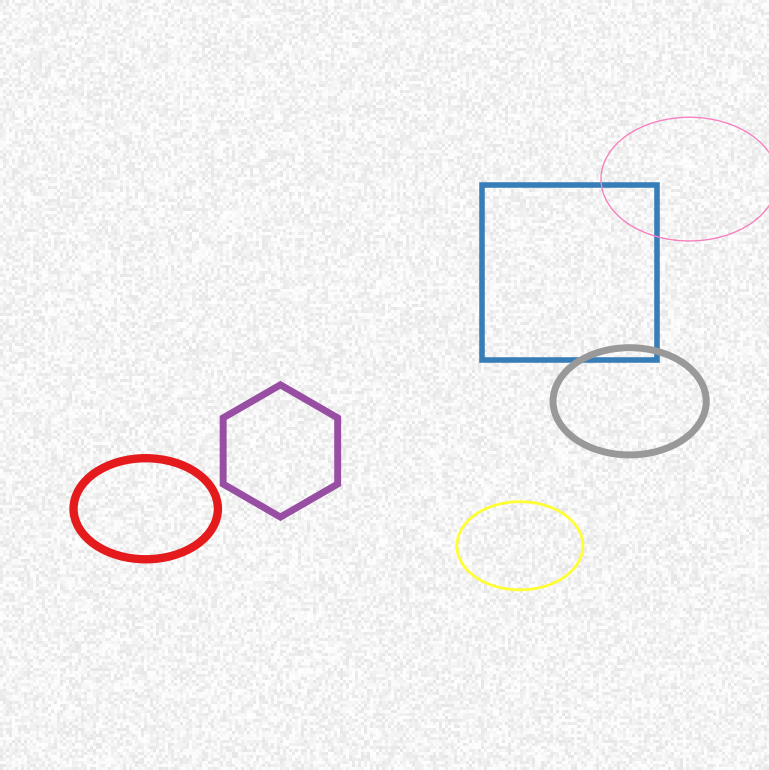[{"shape": "oval", "thickness": 3, "radius": 0.47, "center": [0.189, 0.339]}, {"shape": "square", "thickness": 2, "radius": 0.57, "center": [0.74, 0.646]}, {"shape": "hexagon", "thickness": 2.5, "radius": 0.43, "center": [0.364, 0.414]}, {"shape": "oval", "thickness": 1, "radius": 0.41, "center": [0.675, 0.291]}, {"shape": "oval", "thickness": 0.5, "radius": 0.57, "center": [0.895, 0.767]}, {"shape": "oval", "thickness": 2.5, "radius": 0.5, "center": [0.818, 0.479]}]